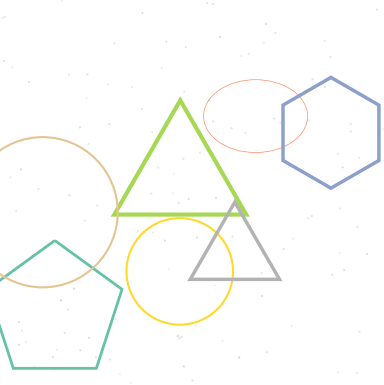[{"shape": "pentagon", "thickness": 2, "radius": 0.92, "center": [0.142, 0.192]}, {"shape": "oval", "thickness": 0.5, "radius": 0.68, "center": [0.664, 0.698]}, {"shape": "hexagon", "thickness": 2.5, "radius": 0.72, "center": [0.86, 0.655]}, {"shape": "triangle", "thickness": 3, "radius": 0.99, "center": [0.468, 0.542]}, {"shape": "circle", "thickness": 1.5, "radius": 0.69, "center": [0.467, 0.295]}, {"shape": "circle", "thickness": 1.5, "radius": 0.98, "center": [0.111, 0.449]}, {"shape": "triangle", "thickness": 2.5, "radius": 0.67, "center": [0.61, 0.341]}]